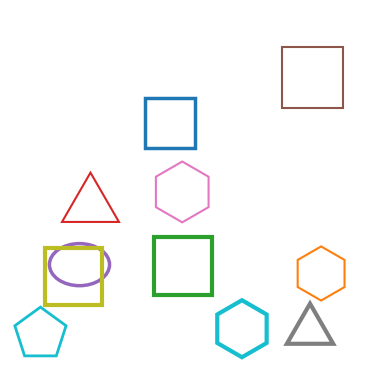[{"shape": "square", "thickness": 2.5, "radius": 0.33, "center": [0.441, 0.68]}, {"shape": "hexagon", "thickness": 1.5, "radius": 0.35, "center": [0.834, 0.29]}, {"shape": "square", "thickness": 3, "radius": 0.38, "center": [0.476, 0.308]}, {"shape": "triangle", "thickness": 1.5, "radius": 0.43, "center": [0.235, 0.466]}, {"shape": "oval", "thickness": 2.5, "radius": 0.39, "center": [0.206, 0.313]}, {"shape": "square", "thickness": 1.5, "radius": 0.4, "center": [0.813, 0.798]}, {"shape": "hexagon", "thickness": 1.5, "radius": 0.39, "center": [0.473, 0.501]}, {"shape": "triangle", "thickness": 3, "radius": 0.35, "center": [0.805, 0.142]}, {"shape": "square", "thickness": 3, "radius": 0.37, "center": [0.191, 0.282]}, {"shape": "pentagon", "thickness": 2, "radius": 0.35, "center": [0.105, 0.132]}, {"shape": "hexagon", "thickness": 3, "radius": 0.37, "center": [0.628, 0.146]}]